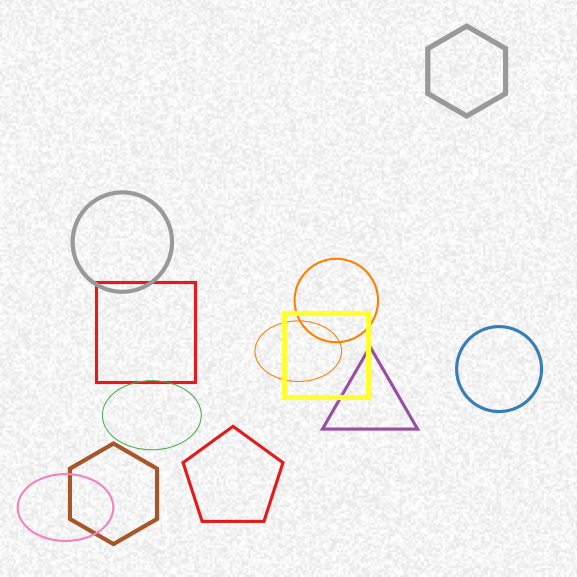[{"shape": "square", "thickness": 1.5, "radius": 0.43, "center": [0.252, 0.424]}, {"shape": "pentagon", "thickness": 1.5, "radius": 0.45, "center": [0.404, 0.17]}, {"shape": "circle", "thickness": 1.5, "radius": 0.37, "center": [0.864, 0.36]}, {"shape": "oval", "thickness": 0.5, "radius": 0.43, "center": [0.263, 0.28]}, {"shape": "triangle", "thickness": 1.5, "radius": 0.48, "center": [0.641, 0.304]}, {"shape": "oval", "thickness": 0.5, "radius": 0.37, "center": [0.516, 0.391]}, {"shape": "circle", "thickness": 1, "radius": 0.36, "center": [0.582, 0.479]}, {"shape": "square", "thickness": 2.5, "radius": 0.36, "center": [0.565, 0.384]}, {"shape": "hexagon", "thickness": 2, "radius": 0.44, "center": [0.197, 0.144]}, {"shape": "oval", "thickness": 1, "radius": 0.41, "center": [0.113, 0.12]}, {"shape": "hexagon", "thickness": 2.5, "radius": 0.39, "center": [0.808, 0.876]}, {"shape": "circle", "thickness": 2, "radius": 0.43, "center": [0.212, 0.58]}]